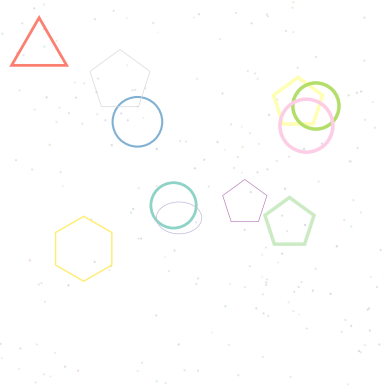[{"shape": "circle", "thickness": 2, "radius": 0.29, "center": [0.451, 0.467]}, {"shape": "pentagon", "thickness": 2.5, "radius": 0.33, "center": [0.774, 0.732]}, {"shape": "oval", "thickness": 0.5, "radius": 0.3, "center": [0.465, 0.434]}, {"shape": "triangle", "thickness": 2, "radius": 0.41, "center": [0.102, 0.871]}, {"shape": "circle", "thickness": 1.5, "radius": 0.32, "center": [0.357, 0.684]}, {"shape": "circle", "thickness": 2.5, "radius": 0.3, "center": [0.821, 0.725]}, {"shape": "circle", "thickness": 2.5, "radius": 0.34, "center": [0.796, 0.674]}, {"shape": "pentagon", "thickness": 0.5, "radius": 0.41, "center": [0.312, 0.789]}, {"shape": "pentagon", "thickness": 0.5, "radius": 0.3, "center": [0.636, 0.473]}, {"shape": "pentagon", "thickness": 2.5, "radius": 0.33, "center": [0.752, 0.42]}, {"shape": "hexagon", "thickness": 1, "radius": 0.42, "center": [0.217, 0.354]}]